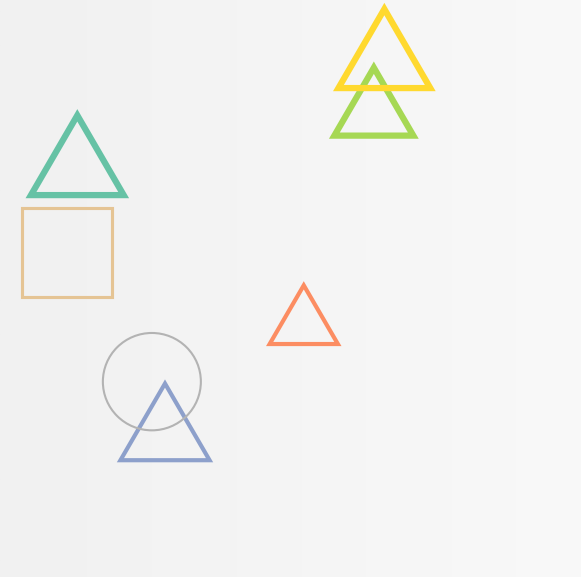[{"shape": "triangle", "thickness": 3, "radius": 0.46, "center": [0.133, 0.707]}, {"shape": "triangle", "thickness": 2, "radius": 0.34, "center": [0.523, 0.437]}, {"shape": "triangle", "thickness": 2, "radius": 0.44, "center": [0.284, 0.246]}, {"shape": "triangle", "thickness": 3, "radius": 0.39, "center": [0.643, 0.804]}, {"shape": "triangle", "thickness": 3, "radius": 0.46, "center": [0.661, 0.892]}, {"shape": "square", "thickness": 1.5, "radius": 0.38, "center": [0.115, 0.562]}, {"shape": "circle", "thickness": 1, "radius": 0.42, "center": [0.261, 0.338]}]